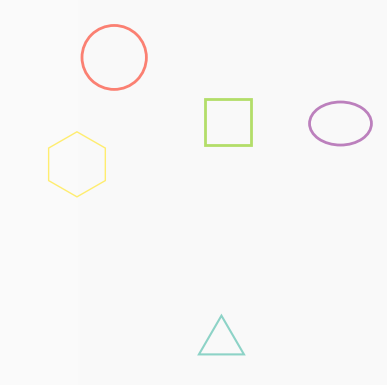[{"shape": "triangle", "thickness": 1.5, "radius": 0.34, "center": [0.571, 0.113]}, {"shape": "circle", "thickness": 2, "radius": 0.42, "center": [0.295, 0.851]}, {"shape": "square", "thickness": 2, "radius": 0.29, "center": [0.589, 0.683]}, {"shape": "oval", "thickness": 2, "radius": 0.4, "center": [0.879, 0.679]}, {"shape": "hexagon", "thickness": 1, "radius": 0.42, "center": [0.199, 0.573]}]